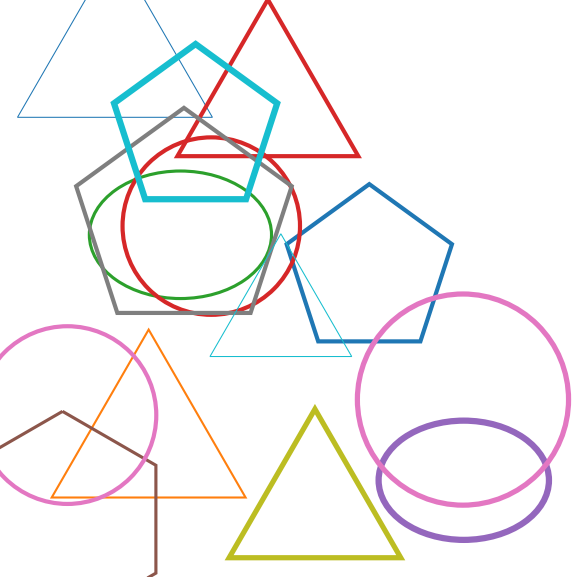[{"shape": "pentagon", "thickness": 2, "radius": 0.75, "center": [0.639, 0.53]}, {"shape": "triangle", "thickness": 0.5, "radius": 0.97, "center": [0.199, 0.893]}, {"shape": "triangle", "thickness": 1, "radius": 0.97, "center": [0.257, 0.235]}, {"shape": "oval", "thickness": 1.5, "radius": 0.79, "center": [0.312, 0.593]}, {"shape": "circle", "thickness": 2, "radius": 0.77, "center": [0.366, 0.608]}, {"shape": "triangle", "thickness": 2, "radius": 0.9, "center": [0.464, 0.819]}, {"shape": "oval", "thickness": 3, "radius": 0.74, "center": [0.803, 0.168]}, {"shape": "hexagon", "thickness": 1.5, "radius": 0.93, "center": [0.108, 0.1]}, {"shape": "circle", "thickness": 2, "radius": 0.77, "center": [0.117, 0.28]}, {"shape": "circle", "thickness": 2.5, "radius": 0.91, "center": [0.802, 0.307]}, {"shape": "pentagon", "thickness": 2, "radius": 0.98, "center": [0.319, 0.616]}, {"shape": "triangle", "thickness": 2.5, "radius": 0.86, "center": [0.545, 0.119]}, {"shape": "pentagon", "thickness": 3, "radius": 0.74, "center": [0.339, 0.774]}, {"shape": "triangle", "thickness": 0.5, "radius": 0.71, "center": [0.486, 0.453]}]